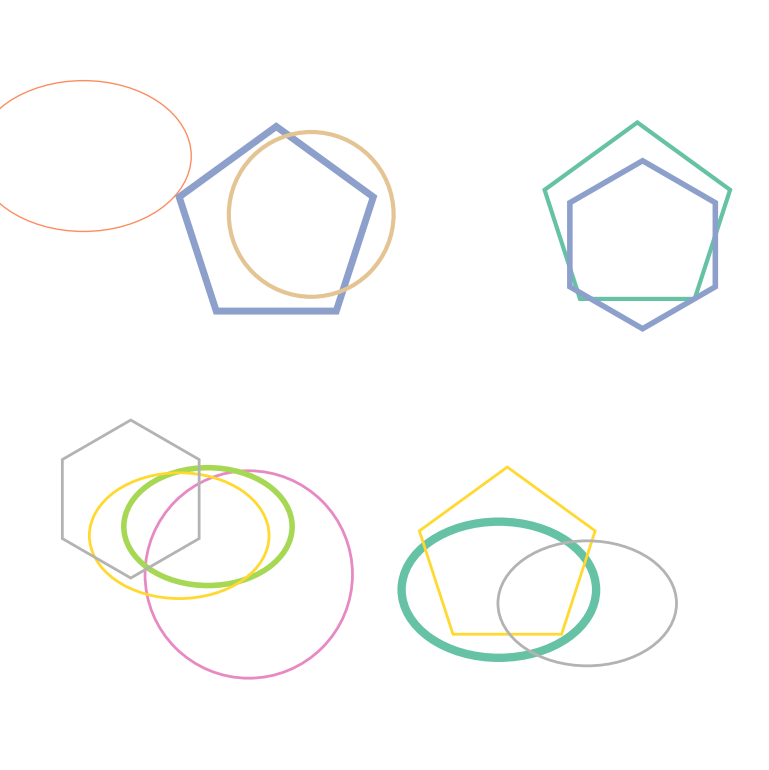[{"shape": "pentagon", "thickness": 1.5, "radius": 0.63, "center": [0.828, 0.714]}, {"shape": "oval", "thickness": 3, "radius": 0.63, "center": [0.648, 0.234]}, {"shape": "oval", "thickness": 0.5, "radius": 0.7, "center": [0.108, 0.797]}, {"shape": "pentagon", "thickness": 2.5, "radius": 0.66, "center": [0.359, 0.703]}, {"shape": "hexagon", "thickness": 2, "radius": 0.55, "center": [0.835, 0.682]}, {"shape": "circle", "thickness": 1, "radius": 0.67, "center": [0.323, 0.254]}, {"shape": "oval", "thickness": 2, "radius": 0.55, "center": [0.27, 0.316]}, {"shape": "pentagon", "thickness": 1, "radius": 0.6, "center": [0.659, 0.273]}, {"shape": "oval", "thickness": 1, "radius": 0.58, "center": [0.233, 0.304]}, {"shape": "circle", "thickness": 1.5, "radius": 0.53, "center": [0.404, 0.722]}, {"shape": "hexagon", "thickness": 1, "radius": 0.51, "center": [0.17, 0.352]}, {"shape": "oval", "thickness": 1, "radius": 0.58, "center": [0.763, 0.216]}]